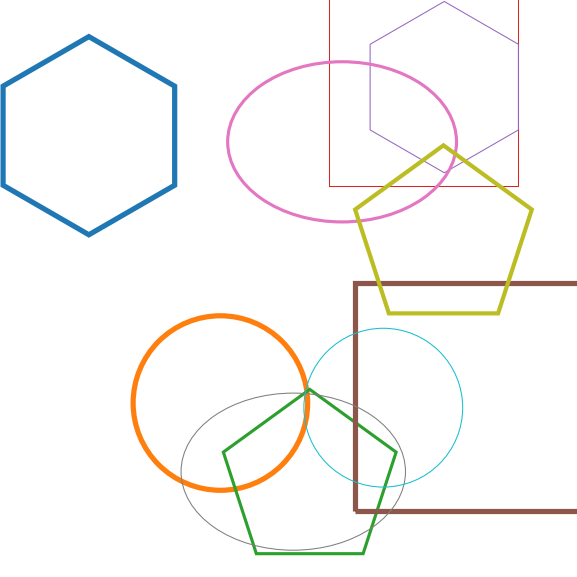[{"shape": "hexagon", "thickness": 2.5, "radius": 0.86, "center": [0.154, 0.764]}, {"shape": "circle", "thickness": 2.5, "radius": 0.76, "center": [0.382, 0.301]}, {"shape": "pentagon", "thickness": 1.5, "radius": 0.79, "center": [0.536, 0.168]}, {"shape": "square", "thickness": 0.5, "radius": 0.82, "center": [0.733, 0.841]}, {"shape": "hexagon", "thickness": 0.5, "radius": 0.74, "center": [0.769, 0.848]}, {"shape": "square", "thickness": 2.5, "radius": 0.99, "center": [0.811, 0.312]}, {"shape": "oval", "thickness": 1.5, "radius": 0.99, "center": [0.592, 0.754]}, {"shape": "oval", "thickness": 0.5, "radius": 0.97, "center": [0.508, 0.182]}, {"shape": "pentagon", "thickness": 2, "radius": 0.8, "center": [0.768, 0.587]}, {"shape": "circle", "thickness": 0.5, "radius": 0.69, "center": [0.664, 0.293]}]